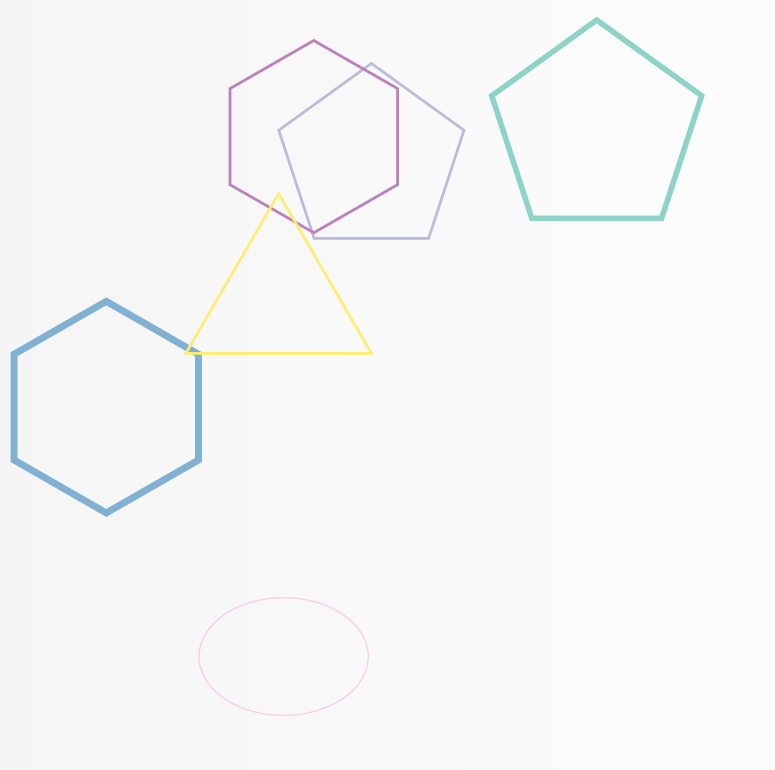[{"shape": "pentagon", "thickness": 2, "radius": 0.71, "center": [0.77, 0.832]}, {"shape": "pentagon", "thickness": 1, "radius": 0.63, "center": [0.479, 0.792]}, {"shape": "hexagon", "thickness": 2.5, "radius": 0.69, "center": [0.137, 0.471]}, {"shape": "oval", "thickness": 0.5, "radius": 0.55, "center": [0.366, 0.147]}, {"shape": "hexagon", "thickness": 1, "radius": 0.62, "center": [0.405, 0.823]}, {"shape": "triangle", "thickness": 1, "radius": 0.69, "center": [0.36, 0.61]}]